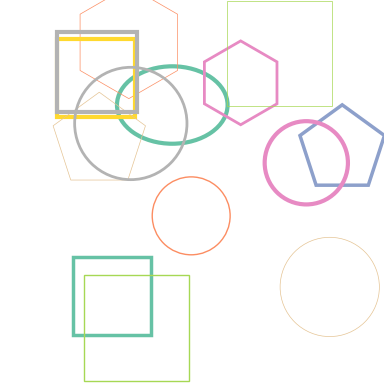[{"shape": "square", "thickness": 2.5, "radius": 0.51, "center": [0.29, 0.231]}, {"shape": "oval", "thickness": 3, "radius": 0.72, "center": [0.447, 0.727]}, {"shape": "hexagon", "thickness": 0.5, "radius": 0.73, "center": [0.335, 0.89]}, {"shape": "circle", "thickness": 1, "radius": 0.51, "center": [0.497, 0.439]}, {"shape": "pentagon", "thickness": 2.5, "radius": 0.58, "center": [0.889, 0.612]}, {"shape": "circle", "thickness": 3, "radius": 0.54, "center": [0.796, 0.577]}, {"shape": "hexagon", "thickness": 2, "radius": 0.54, "center": [0.625, 0.785]}, {"shape": "square", "thickness": 0.5, "radius": 0.68, "center": [0.727, 0.861]}, {"shape": "square", "thickness": 1, "radius": 0.69, "center": [0.355, 0.149]}, {"shape": "square", "thickness": 3, "radius": 0.51, "center": [0.249, 0.798]}, {"shape": "pentagon", "thickness": 0.5, "radius": 0.63, "center": [0.258, 0.634]}, {"shape": "circle", "thickness": 0.5, "radius": 0.64, "center": [0.856, 0.255]}, {"shape": "square", "thickness": 3, "radius": 0.52, "center": [0.252, 0.813]}, {"shape": "circle", "thickness": 2, "radius": 0.73, "center": [0.34, 0.679]}]